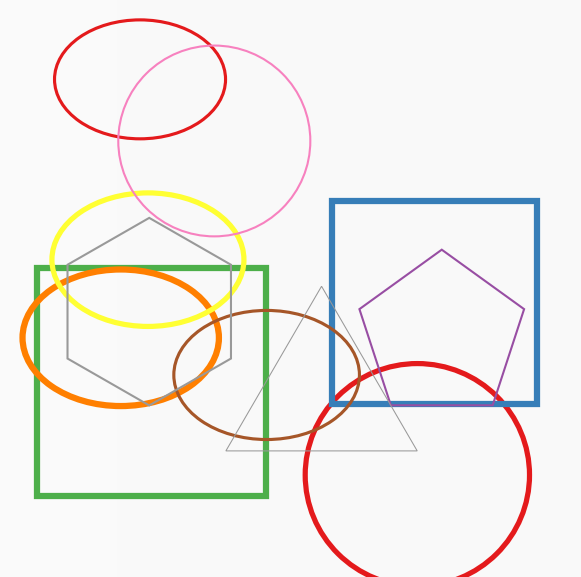[{"shape": "oval", "thickness": 1.5, "radius": 0.74, "center": [0.241, 0.862]}, {"shape": "circle", "thickness": 2.5, "radius": 0.96, "center": [0.718, 0.177]}, {"shape": "square", "thickness": 3, "radius": 0.88, "center": [0.747, 0.475]}, {"shape": "square", "thickness": 3, "radius": 0.99, "center": [0.261, 0.338]}, {"shape": "pentagon", "thickness": 1, "radius": 0.74, "center": [0.76, 0.418]}, {"shape": "oval", "thickness": 3, "radius": 0.84, "center": [0.208, 0.414]}, {"shape": "oval", "thickness": 2.5, "radius": 0.83, "center": [0.255, 0.549]}, {"shape": "oval", "thickness": 1.5, "radius": 0.8, "center": [0.459, 0.35]}, {"shape": "circle", "thickness": 1, "radius": 0.83, "center": [0.369, 0.755]}, {"shape": "hexagon", "thickness": 1, "radius": 0.81, "center": [0.257, 0.459]}, {"shape": "triangle", "thickness": 0.5, "radius": 0.95, "center": [0.553, 0.313]}]